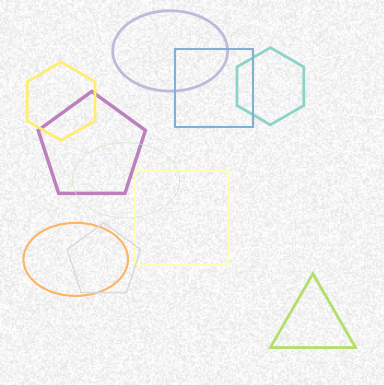[{"shape": "hexagon", "thickness": 2, "radius": 0.5, "center": [0.702, 0.776]}, {"shape": "square", "thickness": 1.5, "radius": 0.61, "center": [0.473, 0.434]}, {"shape": "oval", "thickness": 2, "radius": 0.75, "center": [0.442, 0.868]}, {"shape": "square", "thickness": 1.5, "radius": 0.5, "center": [0.555, 0.771]}, {"shape": "oval", "thickness": 1.5, "radius": 0.68, "center": [0.197, 0.326]}, {"shape": "triangle", "thickness": 2, "radius": 0.64, "center": [0.813, 0.161]}, {"shape": "pentagon", "thickness": 1, "radius": 0.5, "center": [0.27, 0.321]}, {"shape": "pentagon", "thickness": 2.5, "radius": 0.73, "center": [0.238, 0.616]}, {"shape": "oval", "thickness": 0.5, "radius": 0.7, "center": [0.327, 0.532]}, {"shape": "hexagon", "thickness": 2, "radius": 0.51, "center": [0.159, 0.737]}]